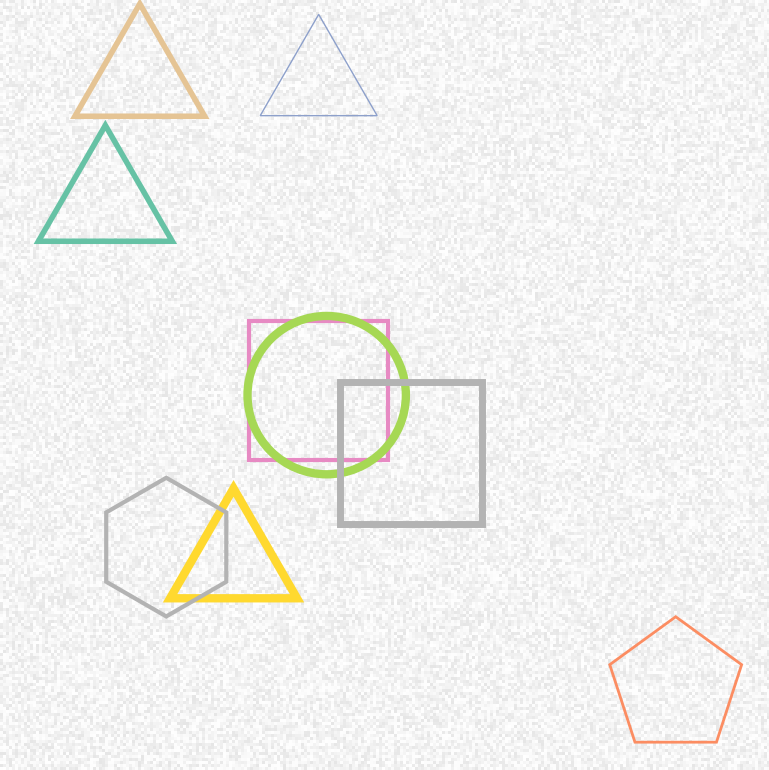[{"shape": "triangle", "thickness": 2, "radius": 0.5, "center": [0.137, 0.737]}, {"shape": "pentagon", "thickness": 1, "radius": 0.45, "center": [0.878, 0.109]}, {"shape": "triangle", "thickness": 0.5, "radius": 0.44, "center": [0.414, 0.894]}, {"shape": "square", "thickness": 1.5, "radius": 0.45, "center": [0.413, 0.493]}, {"shape": "circle", "thickness": 3, "radius": 0.51, "center": [0.424, 0.487]}, {"shape": "triangle", "thickness": 3, "radius": 0.48, "center": [0.303, 0.271]}, {"shape": "triangle", "thickness": 2, "radius": 0.49, "center": [0.182, 0.898]}, {"shape": "square", "thickness": 2.5, "radius": 0.46, "center": [0.534, 0.411]}, {"shape": "hexagon", "thickness": 1.5, "radius": 0.45, "center": [0.216, 0.289]}]